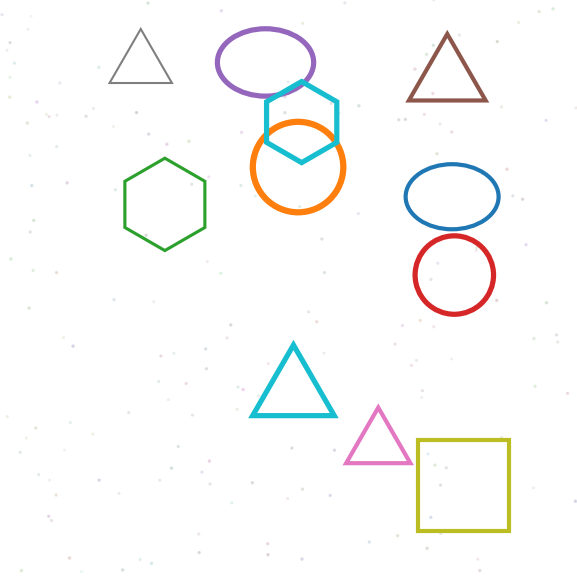[{"shape": "oval", "thickness": 2, "radius": 0.4, "center": [0.783, 0.658]}, {"shape": "circle", "thickness": 3, "radius": 0.39, "center": [0.516, 0.71]}, {"shape": "hexagon", "thickness": 1.5, "radius": 0.4, "center": [0.285, 0.645]}, {"shape": "circle", "thickness": 2.5, "radius": 0.34, "center": [0.787, 0.523]}, {"shape": "oval", "thickness": 2.5, "radius": 0.42, "center": [0.46, 0.891]}, {"shape": "triangle", "thickness": 2, "radius": 0.38, "center": [0.774, 0.864]}, {"shape": "triangle", "thickness": 2, "radius": 0.32, "center": [0.655, 0.229]}, {"shape": "triangle", "thickness": 1, "radius": 0.31, "center": [0.244, 0.887]}, {"shape": "square", "thickness": 2, "radius": 0.39, "center": [0.803, 0.158]}, {"shape": "hexagon", "thickness": 2.5, "radius": 0.35, "center": [0.522, 0.788]}, {"shape": "triangle", "thickness": 2.5, "radius": 0.41, "center": [0.508, 0.32]}]